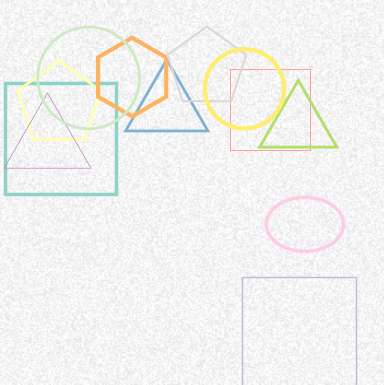[{"shape": "square", "thickness": 2.5, "radius": 0.72, "center": [0.158, 0.64]}, {"shape": "pentagon", "thickness": 2, "radius": 0.56, "center": [0.154, 0.73]}, {"shape": "square", "thickness": 1, "radius": 0.74, "center": [0.777, 0.134]}, {"shape": "square", "thickness": 0.5, "radius": 0.52, "center": [0.701, 0.715]}, {"shape": "triangle", "thickness": 2, "radius": 0.62, "center": [0.433, 0.722]}, {"shape": "hexagon", "thickness": 3, "radius": 0.51, "center": [0.343, 0.8]}, {"shape": "triangle", "thickness": 2, "radius": 0.58, "center": [0.775, 0.676]}, {"shape": "oval", "thickness": 2.5, "radius": 0.5, "center": [0.792, 0.417]}, {"shape": "pentagon", "thickness": 1.5, "radius": 0.54, "center": [0.537, 0.824]}, {"shape": "triangle", "thickness": 0.5, "radius": 0.65, "center": [0.123, 0.628]}, {"shape": "circle", "thickness": 2, "radius": 0.66, "center": [0.23, 0.798]}, {"shape": "circle", "thickness": 3, "radius": 0.51, "center": [0.635, 0.769]}]